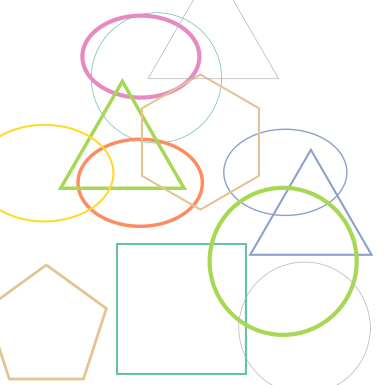[{"shape": "square", "thickness": 1.5, "radius": 0.84, "center": [0.471, 0.197]}, {"shape": "circle", "thickness": 0.5, "radius": 0.85, "center": [0.406, 0.798]}, {"shape": "oval", "thickness": 2.5, "radius": 0.81, "center": [0.364, 0.525]}, {"shape": "oval", "thickness": 1, "radius": 0.8, "center": [0.741, 0.552]}, {"shape": "triangle", "thickness": 1.5, "radius": 0.91, "center": [0.807, 0.429]}, {"shape": "oval", "thickness": 3, "radius": 0.76, "center": [0.366, 0.853]}, {"shape": "triangle", "thickness": 2.5, "radius": 0.93, "center": [0.318, 0.603]}, {"shape": "circle", "thickness": 3, "radius": 0.96, "center": [0.735, 0.321]}, {"shape": "oval", "thickness": 1.5, "radius": 0.9, "center": [0.115, 0.55]}, {"shape": "hexagon", "thickness": 1.5, "radius": 0.88, "center": [0.521, 0.631]}, {"shape": "pentagon", "thickness": 2, "radius": 0.82, "center": [0.12, 0.148]}, {"shape": "circle", "thickness": 0.5, "radius": 0.85, "center": [0.791, 0.148]}, {"shape": "triangle", "thickness": 0.5, "radius": 0.98, "center": [0.554, 0.894]}]